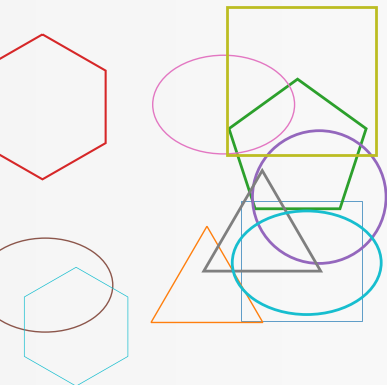[{"shape": "square", "thickness": 0.5, "radius": 0.78, "center": [0.778, 0.321]}, {"shape": "triangle", "thickness": 1, "radius": 0.83, "center": [0.534, 0.246]}, {"shape": "pentagon", "thickness": 2, "radius": 0.93, "center": [0.768, 0.608]}, {"shape": "hexagon", "thickness": 1.5, "radius": 0.94, "center": [0.11, 0.722]}, {"shape": "circle", "thickness": 2, "radius": 0.86, "center": [0.824, 0.488]}, {"shape": "oval", "thickness": 1, "radius": 0.87, "center": [0.117, 0.259]}, {"shape": "oval", "thickness": 1, "radius": 0.92, "center": [0.577, 0.728]}, {"shape": "triangle", "thickness": 2, "radius": 0.87, "center": [0.677, 0.383]}, {"shape": "square", "thickness": 2, "radius": 0.96, "center": [0.779, 0.789]}, {"shape": "hexagon", "thickness": 0.5, "radius": 0.77, "center": [0.196, 0.151]}, {"shape": "oval", "thickness": 2, "radius": 0.96, "center": [0.792, 0.318]}]